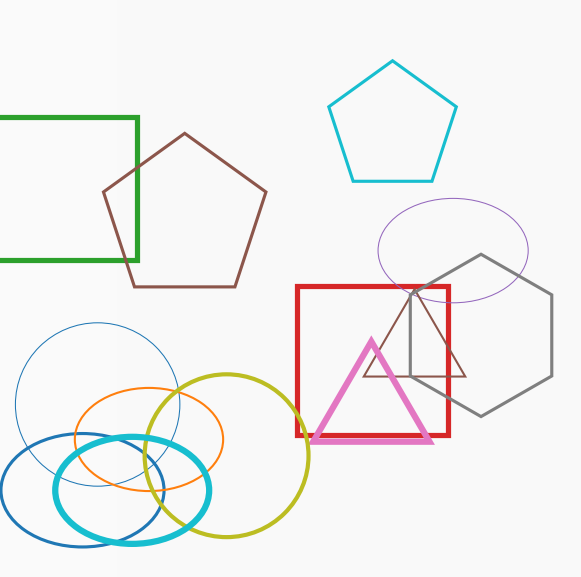[{"shape": "oval", "thickness": 1.5, "radius": 0.7, "center": [0.142, 0.15]}, {"shape": "circle", "thickness": 0.5, "radius": 0.71, "center": [0.168, 0.299]}, {"shape": "oval", "thickness": 1, "radius": 0.64, "center": [0.256, 0.238]}, {"shape": "square", "thickness": 2.5, "radius": 0.62, "center": [0.112, 0.672]}, {"shape": "square", "thickness": 2.5, "radius": 0.65, "center": [0.642, 0.375]}, {"shape": "oval", "thickness": 0.5, "radius": 0.65, "center": [0.78, 0.565]}, {"shape": "pentagon", "thickness": 1.5, "radius": 0.73, "center": [0.318, 0.621]}, {"shape": "triangle", "thickness": 1, "radius": 0.5, "center": [0.713, 0.397]}, {"shape": "triangle", "thickness": 3, "radius": 0.58, "center": [0.639, 0.292]}, {"shape": "hexagon", "thickness": 1.5, "radius": 0.7, "center": [0.828, 0.418]}, {"shape": "circle", "thickness": 2, "radius": 0.7, "center": [0.39, 0.21]}, {"shape": "pentagon", "thickness": 1.5, "radius": 0.58, "center": [0.675, 0.779]}, {"shape": "oval", "thickness": 3, "radius": 0.66, "center": [0.227, 0.15]}]